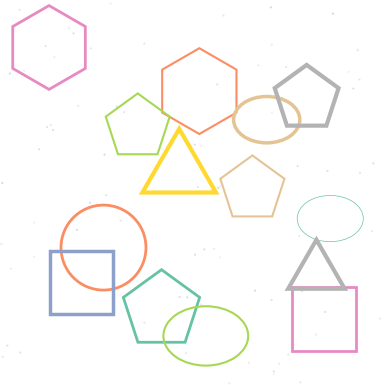[{"shape": "oval", "thickness": 0.5, "radius": 0.43, "center": [0.858, 0.432]}, {"shape": "pentagon", "thickness": 2, "radius": 0.52, "center": [0.419, 0.195]}, {"shape": "circle", "thickness": 2, "radius": 0.55, "center": [0.269, 0.357]}, {"shape": "hexagon", "thickness": 1.5, "radius": 0.56, "center": [0.518, 0.763]}, {"shape": "square", "thickness": 2.5, "radius": 0.41, "center": [0.212, 0.267]}, {"shape": "square", "thickness": 2, "radius": 0.41, "center": [0.842, 0.171]}, {"shape": "hexagon", "thickness": 2, "radius": 0.54, "center": [0.127, 0.877]}, {"shape": "oval", "thickness": 1.5, "radius": 0.55, "center": [0.535, 0.128]}, {"shape": "pentagon", "thickness": 1.5, "radius": 0.44, "center": [0.358, 0.67]}, {"shape": "triangle", "thickness": 3, "radius": 0.55, "center": [0.466, 0.555]}, {"shape": "oval", "thickness": 2.5, "radius": 0.43, "center": [0.693, 0.689]}, {"shape": "pentagon", "thickness": 1.5, "radius": 0.44, "center": [0.656, 0.509]}, {"shape": "pentagon", "thickness": 3, "radius": 0.44, "center": [0.796, 0.744]}, {"shape": "triangle", "thickness": 3, "radius": 0.42, "center": [0.822, 0.292]}]